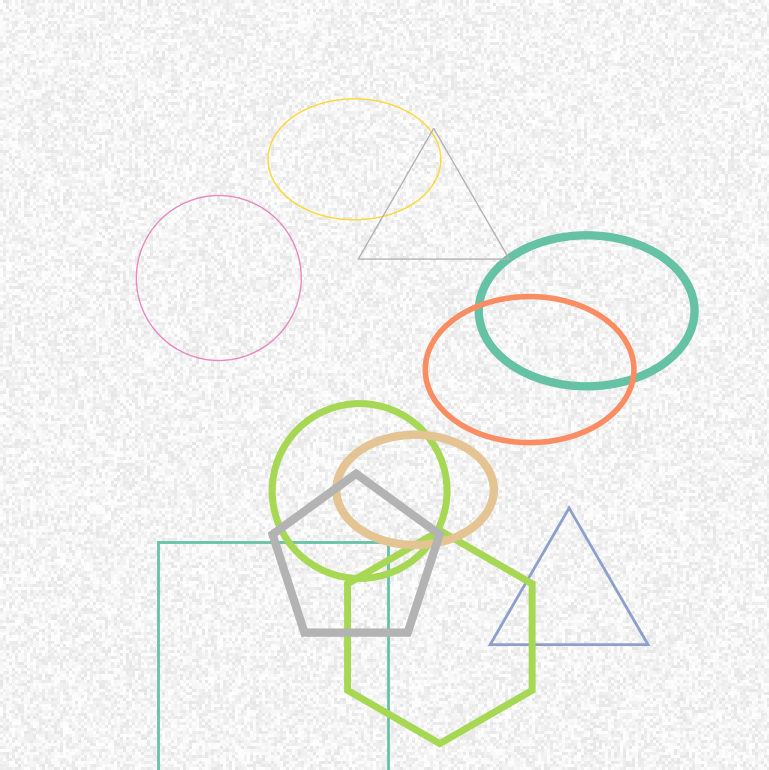[{"shape": "oval", "thickness": 3, "radius": 0.7, "center": [0.762, 0.596]}, {"shape": "square", "thickness": 1, "radius": 0.74, "center": [0.354, 0.148]}, {"shape": "oval", "thickness": 2, "radius": 0.68, "center": [0.688, 0.52]}, {"shape": "triangle", "thickness": 1, "radius": 0.59, "center": [0.739, 0.222]}, {"shape": "circle", "thickness": 0.5, "radius": 0.54, "center": [0.284, 0.639]}, {"shape": "hexagon", "thickness": 2.5, "radius": 0.69, "center": [0.571, 0.173]}, {"shape": "circle", "thickness": 2.5, "radius": 0.57, "center": [0.467, 0.362]}, {"shape": "oval", "thickness": 0.5, "radius": 0.56, "center": [0.46, 0.793]}, {"shape": "oval", "thickness": 3, "radius": 0.51, "center": [0.539, 0.364]}, {"shape": "triangle", "thickness": 0.5, "radius": 0.57, "center": [0.563, 0.72]}, {"shape": "pentagon", "thickness": 3, "radius": 0.57, "center": [0.462, 0.271]}]